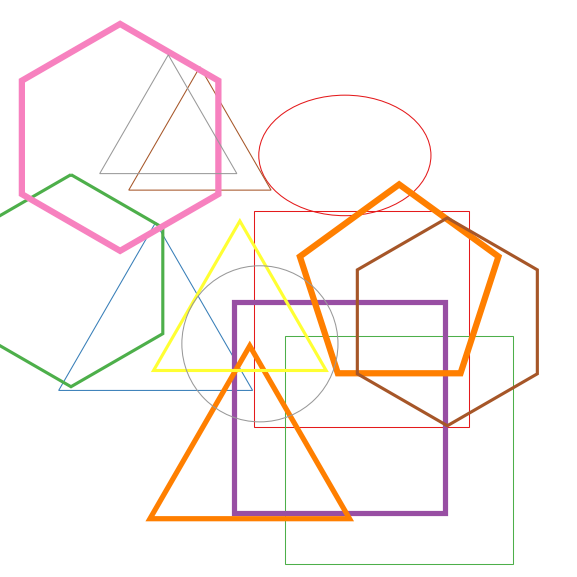[{"shape": "oval", "thickness": 0.5, "radius": 0.75, "center": [0.597, 0.73]}, {"shape": "square", "thickness": 0.5, "radius": 0.93, "center": [0.626, 0.447]}, {"shape": "triangle", "thickness": 0.5, "radius": 0.97, "center": [0.27, 0.42]}, {"shape": "hexagon", "thickness": 1.5, "radius": 0.92, "center": [0.123, 0.513]}, {"shape": "square", "thickness": 0.5, "radius": 0.99, "center": [0.691, 0.22]}, {"shape": "square", "thickness": 2.5, "radius": 0.91, "center": [0.589, 0.293]}, {"shape": "triangle", "thickness": 2.5, "radius": 1.0, "center": [0.432, 0.201]}, {"shape": "pentagon", "thickness": 3, "radius": 0.9, "center": [0.691, 0.499]}, {"shape": "triangle", "thickness": 1.5, "radius": 0.86, "center": [0.415, 0.444]}, {"shape": "hexagon", "thickness": 1.5, "radius": 0.9, "center": [0.775, 0.442]}, {"shape": "triangle", "thickness": 0.5, "radius": 0.71, "center": [0.346, 0.741]}, {"shape": "hexagon", "thickness": 3, "radius": 0.98, "center": [0.208, 0.761]}, {"shape": "circle", "thickness": 0.5, "radius": 0.68, "center": [0.45, 0.404]}, {"shape": "triangle", "thickness": 0.5, "radius": 0.69, "center": [0.291, 0.767]}]